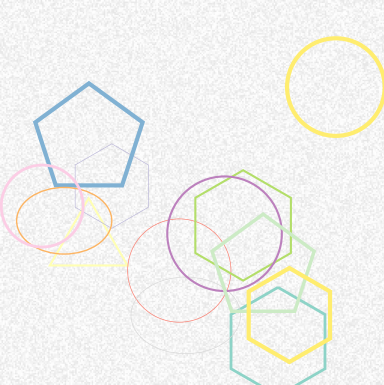[{"shape": "hexagon", "thickness": 2, "radius": 0.7, "center": [0.722, 0.113]}, {"shape": "triangle", "thickness": 1.5, "radius": 0.58, "center": [0.23, 0.369]}, {"shape": "hexagon", "thickness": 0.5, "radius": 0.55, "center": [0.29, 0.517]}, {"shape": "circle", "thickness": 0.5, "radius": 0.67, "center": [0.466, 0.297]}, {"shape": "pentagon", "thickness": 3, "radius": 0.73, "center": [0.231, 0.637]}, {"shape": "oval", "thickness": 1, "radius": 0.62, "center": [0.167, 0.427]}, {"shape": "hexagon", "thickness": 1.5, "radius": 0.72, "center": [0.631, 0.415]}, {"shape": "circle", "thickness": 2, "radius": 0.53, "center": [0.11, 0.465]}, {"shape": "oval", "thickness": 0.5, "radius": 0.71, "center": [0.483, 0.181]}, {"shape": "circle", "thickness": 1.5, "radius": 0.74, "center": [0.583, 0.393]}, {"shape": "pentagon", "thickness": 2.5, "radius": 0.7, "center": [0.683, 0.304]}, {"shape": "circle", "thickness": 3, "radius": 0.63, "center": [0.872, 0.774]}, {"shape": "hexagon", "thickness": 3, "radius": 0.61, "center": [0.752, 0.182]}]